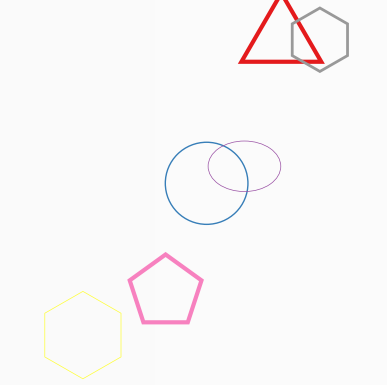[{"shape": "triangle", "thickness": 3, "radius": 0.59, "center": [0.726, 0.899]}, {"shape": "circle", "thickness": 1, "radius": 0.53, "center": [0.533, 0.524]}, {"shape": "oval", "thickness": 0.5, "radius": 0.47, "center": [0.631, 0.568]}, {"shape": "hexagon", "thickness": 0.5, "radius": 0.57, "center": [0.214, 0.13]}, {"shape": "pentagon", "thickness": 3, "radius": 0.49, "center": [0.427, 0.242]}, {"shape": "hexagon", "thickness": 2, "radius": 0.41, "center": [0.825, 0.897]}]